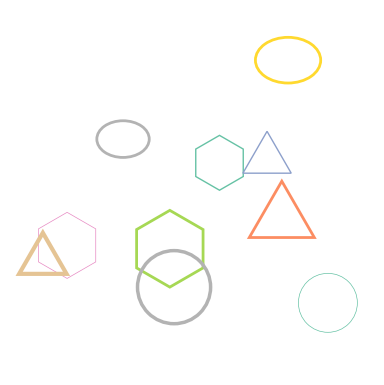[{"shape": "circle", "thickness": 0.5, "radius": 0.38, "center": [0.852, 0.213]}, {"shape": "hexagon", "thickness": 1, "radius": 0.36, "center": [0.57, 0.577]}, {"shape": "triangle", "thickness": 2, "radius": 0.49, "center": [0.732, 0.432]}, {"shape": "triangle", "thickness": 1, "radius": 0.36, "center": [0.694, 0.586]}, {"shape": "hexagon", "thickness": 0.5, "radius": 0.43, "center": [0.174, 0.363]}, {"shape": "hexagon", "thickness": 2, "radius": 0.5, "center": [0.441, 0.354]}, {"shape": "oval", "thickness": 2, "radius": 0.42, "center": [0.748, 0.844]}, {"shape": "triangle", "thickness": 3, "radius": 0.36, "center": [0.111, 0.324]}, {"shape": "oval", "thickness": 2, "radius": 0.34, "center": [0.32, 0.639]}, {"shape": "circle", "thickness": 2.5, "radius": 0.47, "center": [0.452, 0.254]}]